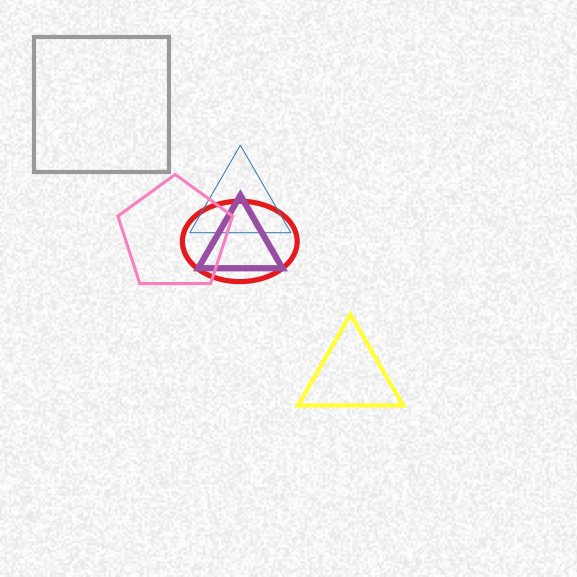[{"shape": "oval", "thickness": 2.5, "radius": 0.5, "center": [0.415, 0.581]}, {"shape": "triangle", "thickness": 0.5, "radius": 0.51, "center": [0.416, 0.647]}, {"shape": "triangle", "thickness": 3, "radius": 0.42, "center": [0.416, 0.577]}, {"shape": "triangle", "thickness": 2, "radius": 0.52, "center": [0.607, 0.35]}, {"shape": "pentagon", "thickness": 1.5, "radius": 0.52, "center": [0.303, 0.593]}, {"shape": "square", "thickness": 2, "radius": 0.58, "center": [0.176, 0.818]}]